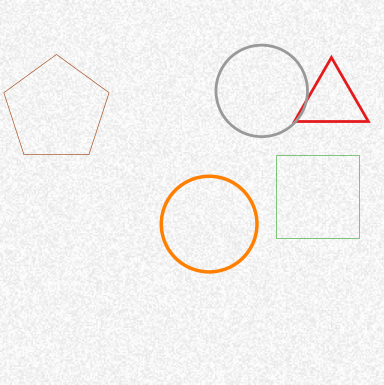[{"shape": "triangle", "thickness": 2, "radius": 0.55, "center": [0.861, 0.74]}, {"shape": "square", "thickness": 0.5, "radius": 0.54, "center": [0.825, 0.491]}, {"shape": "circle", "thickness": 2.5, "radius": 0.62, "center": [0.543, 0.418]}, {"shape": "pentagon", "thickness": 0.5, "radius": 0.72, "center": [0.147, 0.715]}, {"shape": "circle", "thickness": 2, "radius": 0.59, "center": [0.68, 0.764]}]